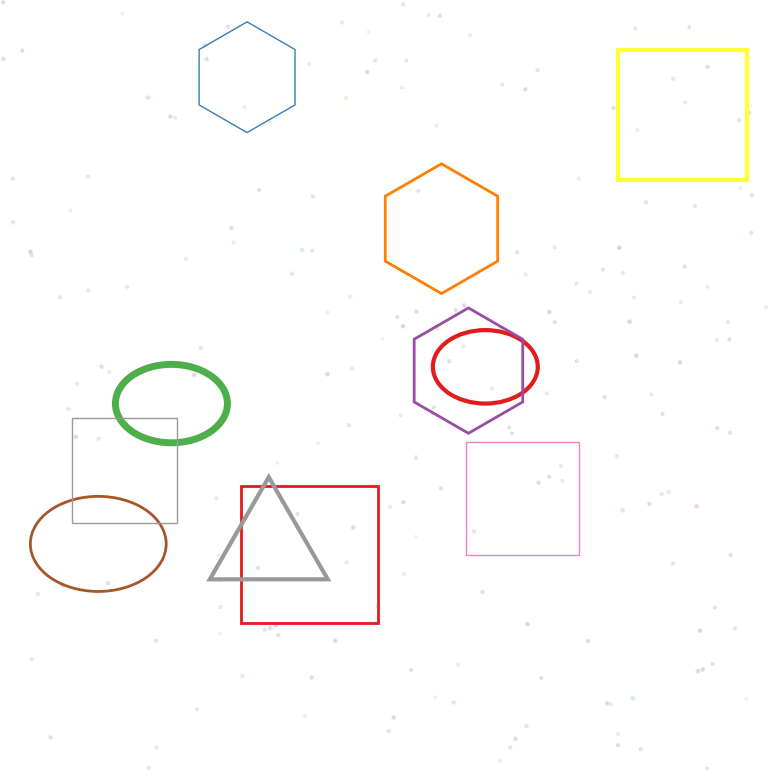[{"shape": "square", "thickness": 1, "radius": 0.45, "center": [0.401, 0.28]}, {"shape": "oval", "thickness": 1.5, "radius": 0.34, "center": [0.63, 0.524]}, {"shape": "hexagon", "thickness": 0.5, "radius": 0.36, "center": [0.321, 0.9]}, {"shape": "oval", "thickness": 2.5, "radius": 0.36, "center": [0.223, 0.476]}, {"shape": "hexagon", "thickness": 1, "radius": 0.41, "center": [0.608, 0.519]}, {"shape": "hexagon", "thickness": 1, "radius": 0.42, "center": [0.573, 0.703]}, {"shape": "square", "thickness": 1.5, "radius": 0.42, "center": [0.887, 0.851]}, {"shape": "oval", "thickness": 1, "radius": 0.44, "center": [0.128, 0.294]}, {"shape": "square", "thickness": 0.5, "radius": 0.37, "center": [0.678, 0.353]}, {"shape": "triangle", "thickness": 1.5, "radius": 0.44, "center": [0.349, 0.292]}, {"shape": "square", "thickness": 0.5, "radius": 0.34, "center": [0.162, 0.389]}]